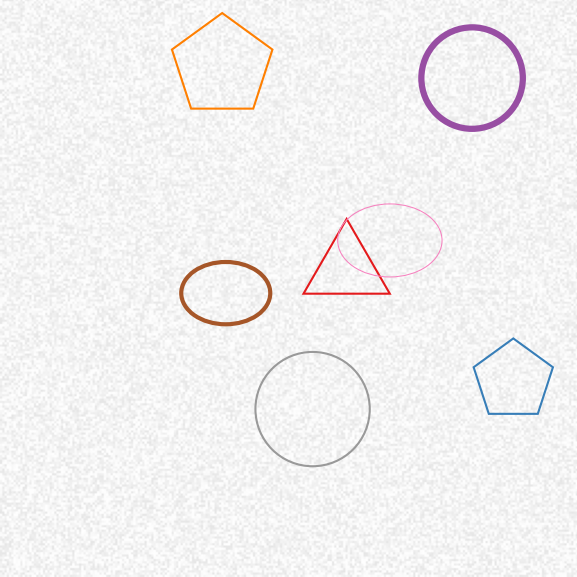[{"shape": "triangle", "thickness": 1, "radius": 0.43, "center": [0.6, 0.534]}, {"shape": "pentagon", "thickness": 1, "radius": 0.36, "center": [0.889, 0.341]}, {"shape": "circle", "thickness": 3, "radius": 0.44, "center": [0.817, 0.864]}, {"shape": "pentagon", "thickness": 1, "radius": 0.46, "center": [0.385, 0.885]}, {"shape": "oval", "thickness": 2, "radius": 0.39, "center": [0.391, 0.492]}, {"shape": "oval", "thickness": 0.5, "radius": 0.45, "center": [0.675, 0.583]}, {"shape": "circle", "thickness": 1, "radius": 0.49, "center": [0.541, 0.291]}]